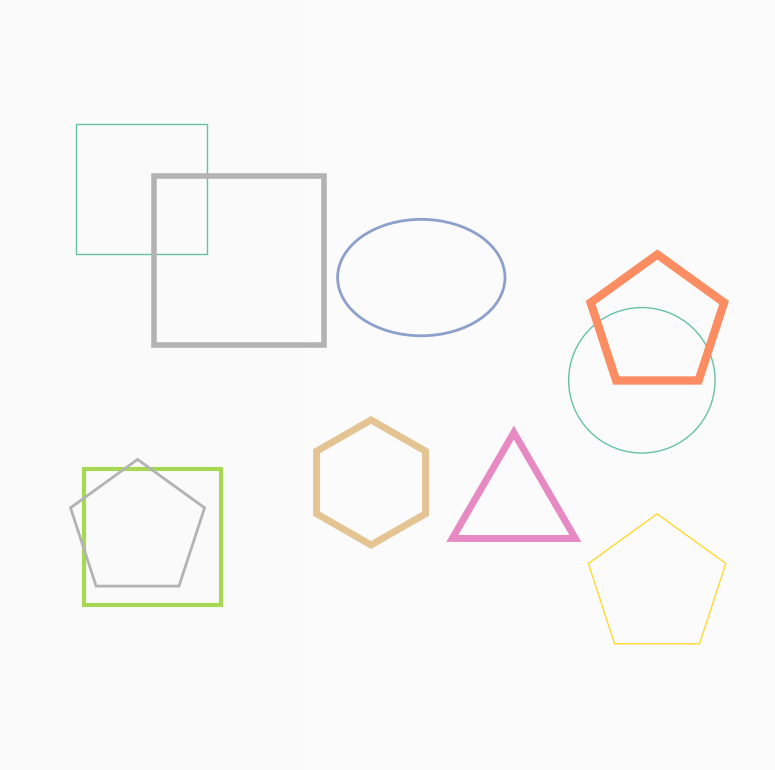[{"shape": "circle", "thickness": 0.5, "radius": 0.47, "center": [0.828, 0.506]}, {"shape": "square", "thickness": 0.5, "radius": 0.42, "center": [0.183, 0.754]}, {"shape": "pentagon", "thickness": 3, "radius": 0.45, "center": [0.848, 0.579]}, {"shape": "oval", "thickness": 1, "radius": 0.54, "center": [0.544, 0.64]}, {"shape": "triangle", "thickness": 2.5, "radius": 0.46, "center": [0.663, 0.347]}, {"shape": "square", "thickness": 1.5, "radius": 0.44, "center": [0.197, 0.303]}, {"shape": "pentagon", "thickness": 0.5, "radius": 0.47, "center": [0.848, 0.239]}, {"shape": "hexagon", "thickness": 2.5, "radius": 0.41, "center": [0.479, 0.373]}, {"shape": "square", "thickness": 2, "radius": 0.55, "center": [0.309, 0.662]}, {"shape": "pentagon", "thickness": 1, "radius": 0.45, "center": [0.177, 0.312]}]